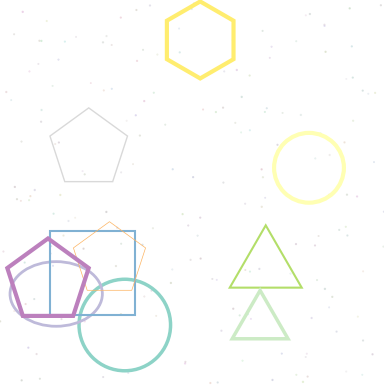[{"shape": "circle", "thickness": 2.5, "radius": 0.59, "center": [0.324, 0.156]}, {"shape": "circle", "thickness": 3, "radius": 0.45, "center": [0.803, 0.564]}, {"shape": "oval", "thickness": 2, "radius": 0.6, "center": [0.146, 0.236]}, {"shape": "square", "thickness": 1.5, "radius": 0.55, "center": [0.239, 0.291]}, {"shape": "pentagon", "thickness": 0.5, "radius": 0.49, "center": [0.284, 0.326]}, {"shape": "triangle", "thickness": 1.5, "radius": 0.54, "center": [0.69, 0.307]}, {"shape": "pentagon", "thickness": 1, "radius": 0.53, "center": [0.23, 0.614]}, {"shape": "pentagon", "thickness": 3, "radius": 0.56, "center": [0.125, 0.269]}, {"shape": "triangle", "thickness": 2.5, "radius": 0.42, "center": [0.676, 0.162]}, {"shape": "hexagon", "thickness": 3, "radius": 0.5, "center": [0.52, 0.896]}]